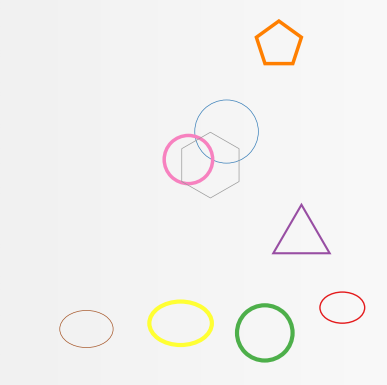[{"shape": "oval", "thickness": 1, "radius": 0.29, "center": [0.883, 0.201]}, {"shape": "circle", "thickness": 0.5, "radius": 0.41, "center": [0.585, 0.658]}, {"shape": "circle", "thickness": 3, "radius": 0.36, "center": [0.683, 0.135]}, {"shape": "triangle", "thickness": 1.5, "radius": 0.42, "center": [0.778, 0.384]}, {"shape": "pentagon", "thickness": 2.5, "radius": 0.31, "center": [0.72, 0.884]}, {"shape": "oval", "thickness": 3, "radius": 0.4, "center": [0.466, 0.16]}, {"shape": "oval", "thickness": 0.5, "radius": 0.34, "center": [0.223, 0.145]}, {"shape": "circle", "thickness": 2.5, "radius": 0.31, "center": [0.486, 0.586]}, {"shape": "hexagon", "thickness": 0.5, "radius": 0.43, "center": [0.543, 0.571]}]